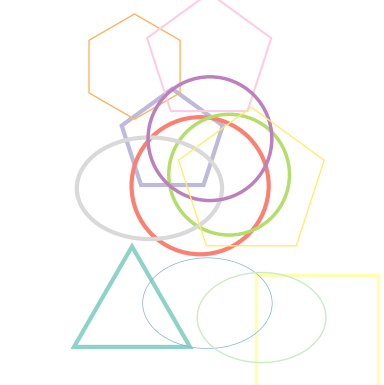[{"shape": "triangle", "thickness": 3, "radius": 0.87, "center": [0.343, 0.186]}, {"shape": "square", "thickness": 2.5, "radius": 0.79, "center": [0.823, 0.128]}, {"shape": "pentagon", "thickness": 3, "radius": 0.69, "center": [0.447, 0.631]}, {"shape": "circle", "thickness": 3, "radius": 0.89, "center": [0.52, 0.518]}, {"shape": "oval", "thickness": 0.5, "radius": 0.84, "center": [0.539, 0.213]}, {"shape": "hexagon", "thickness": 1, "radius": 0.68, "center": [0.349, 0.827]}, {"shape": "circle", "thickness": 2.5, "radius": 0.78, "center": [0.595, 0.546]}, {"shape": "pentagon", "thickness": 1.5, "radius": 0.85, "center": [0.543, 0.849]}, {"shape": "oval", "thickness": 3, "radius": 0.94, "center": [0.388, 0.511]}, {"shape": "circle", "thickness": 2.5, "radius": 0.8, "center": [0.545, 0.64]}, {"shape": "oval", "thickness": 1, "radius": 0.84, "center": [0.679, 0.175]}, {"shape": "pentagon", "thickness": 1, "radius": 0.99, "center": [0.653, 0.522]}]